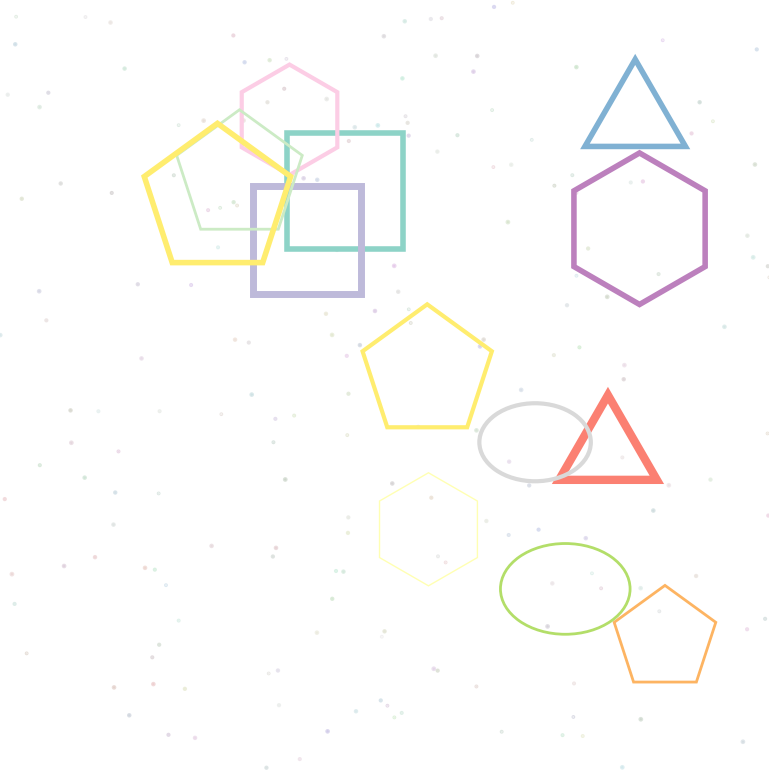[{"shape": "square", "thickness": 2, "radius": 0.38, "center": [0.448, 0.752]}, {"shape": "hexagon", "thickness": 0.5, "radius": 0.37, "center": [0.556, 0.313]}, {"shape": "square", "thickness": 2.5, "radius": 0.35, "center": [0.399, 0.688]}, {"shape": "triangle", "thickness": 3, "radius": 0.37, "center": [0.79, 0.413]}, {"shape": "triangle", "thickness": 2, "radius": 0.38, "center": [0.825, 0.848]}, {"shape": "pentagon", "thickness": 1, "radius": 0.35, "center": [0.864, 0.17]}, {"shape": "oval", "thickness": 1, "radius": 0.42, "center": [0.734, 0.235]}, {"shape": "hexagon", "thickness": 1.5, "radius": 0.36, "center": [0.376, 0.844]}, {"shape": "oval", "thickness": 1.5, "radius": 0.36, "center": [0.695, 0.426]}, {"shape": "hexagon", "thickness": 2, "radius": 0.49, "center": [0.831, 0.703]}, {"shape": "pentagon", "thickness": 1, "radius": 0.43, "center": [0.311, 0.772]}, {"shape": "pentagon", "thickness": 1.5, "radius": 0.44, "center": [0.555, 0.517]}, {"shape": "pentagon", "thickness": 2, "radius": 0.5, "center": [0.282, 0.74]}]